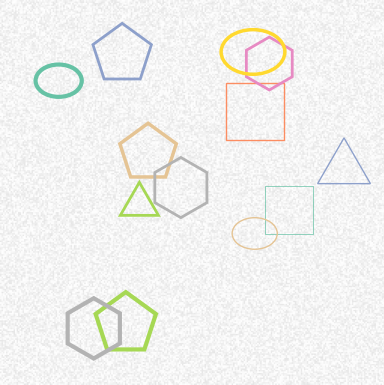[{"shape": "oval", "thickness": 3, "radius": 0.3, "center": [0.152, 0.79]}, {"shape": "square", "thickness": 0.5, "radius": 0.31, "center": [0.751, 0.456]}, {"shape": "square", "thickness": 1, "radius": 0.37, "center": [0.662, 0.71]}, {"shape": "triangle", "thickness": 1, "radius": 0.4, "center": [0.894, 0.563]}, {"shape": "pentagon", "thickness": 2, "radius": 0.4, "center": [0.317, 0.859]}, {"shape": "hexagon", "thickness": 2, "radius": 0.34, "center": [0.699, 0.835]}, {"shape": "triangle", "thickness": 2, "radius": 0.29, "center": [0.362, 0.469]}, {"shape": "pentagon", "thickness": 3, "radius": 0.41, "center": [0.327, 0.159]}, {"shape": "oval", "thickness": 2.5, "radius": 0.41, "center": [0.657, 0.865]}, {"shape": "oval", "thickness": 1, "radius": 0.29, "center": [0.662, 0.394]}, {"shape": "pentagon", "thickness": 2.5, "radius": 0.39, "center": [0.385, 0.603]}, {"shape": "hexagon", "thickness": 2, "radius": 0.39, "center": [0.47, 0.513]}, {"shape": "hexagon", "thickness": 3, "radius": 0.39, "center": [0.244, 0.147]}]